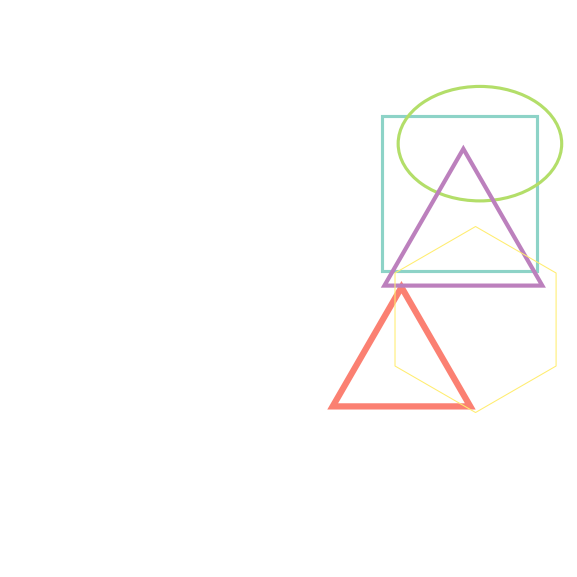[{"shape": "square", "thickness": 1.5, "radius": 0.67, "center": [0.795, 0.664]}, {"shape": "triangle", "thickness": 3, "radius": 0.69, "center": [0.695, 0.364]}, {"shape": "oval", "thickness": 1.5, "radius": 0.71, "center": [0.831, 0.75]}, {"shape": "triangle", "thickness": 2, "radius": 0.79, "center": [0.802, 0.584]}, {"shape": "hexagon", "thickness": 0.5, "radius": 0.81, "center": [0.823, 0.446]}]